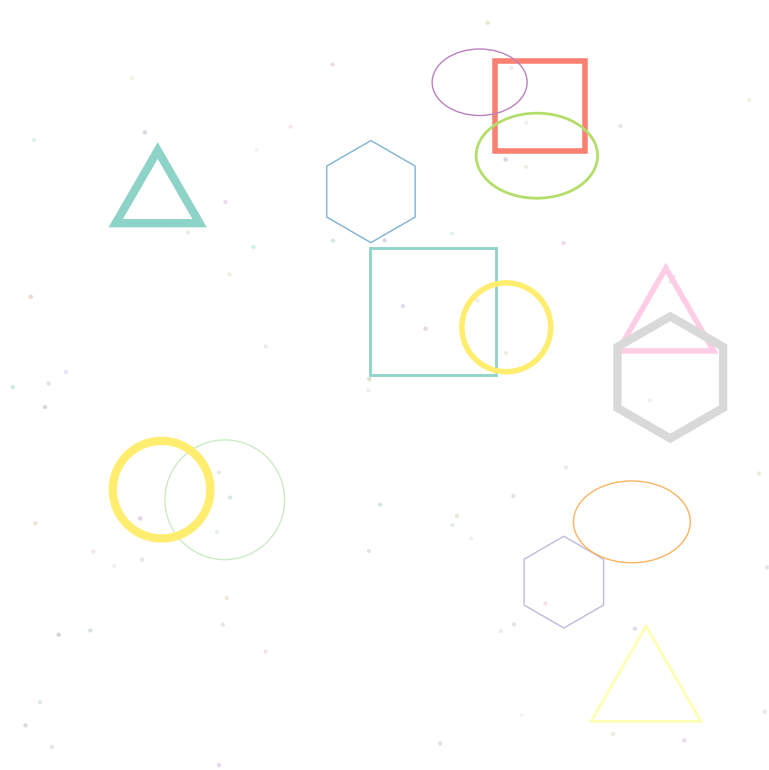[{"shape": "triangle", "thickness": 3, "radius": 0.31, "center": [0.205, 0.742]}, {"shape": "square", "thickness": 1, "radius": 0.41, "center": [0.562, 0.596]}, {"shape": "triangle", "thickness": 1, "radius": 0.41, "center": [0.839, 0.104]}, {"shape": "hexagon", "thickness": 0.5, "radius": 0.3, "center": [0.732, 0.244]}, {"shape": "square", "thickness": 2, "radius": 0.29, "center": [0.701, 0.862]}, {"shape": "hexagon", "thickness": 0.5, "radius": 0.33, "center": [0.482, 0.751]}, {"shape": "oval", "thickness": 0.5, "radius": 0.38, "center": [0.821, 0.322]}, {"shape": "oval", "thickness": 1, "radius": 0.39, "center": [0.697, 0.798]}, {"shape": "triangle", "thickness": 2, "radius": 0.36, "center": [0.865, 0.58]}, {"shape": "hexagon", "thickness": 3, "radius": 0.4, "center": [0.87, 0.51]}, {"shape": "oval", "thickness": 0.5, "radius": 0.31, "center": [0.623, 0.893]}, {"shape": "circle", "thickness": 0.5, "radius": 0.39, "center": [0.292, 0.351]}, {"shape": "circle", "thickness": 2, "radius": 0.29, "center": [0.658, 0.575]}, {"shape": "circle", "thickness": 3, "radius": 0.32, "center": [0.21, 0.364]}]